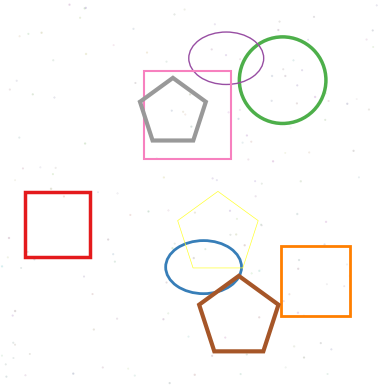[{"shape": "square", "thickness": 2.5, "radius": 0.43, "center": [0.149, 0.417]}, {"shape": "oval", "thickness": 2, "radius": 0.49, "center": [0.529, 0.306]}, {"shape": "circle", "thickness": 2.5, "radius": 0.56, "center": [0.734, 0.792]}, {"shape": "oval", "thickness": 1, "radius": 0.49, "center": [0.588, 0.849]}, {"shape": "square", "thickness": 2, "radius": 0.45, "center": [0.819, 0.27]}, {"shape": "pentagon", "thickness": 0.5, "radius": 0.55, "center": [0.566, 0.393]}, {"shape": "pentagon", "thickness": 3, "radius": 0.54, "center": [0.62, 0.175]}, {"shape": "square", "thickness": 1.5, "radius": 0.57, "center": [0.487, 0.701]}, {"shape": "pentagon", "thickness": 3, "radius": 0.45, "center": [0.449, 0.708]}]